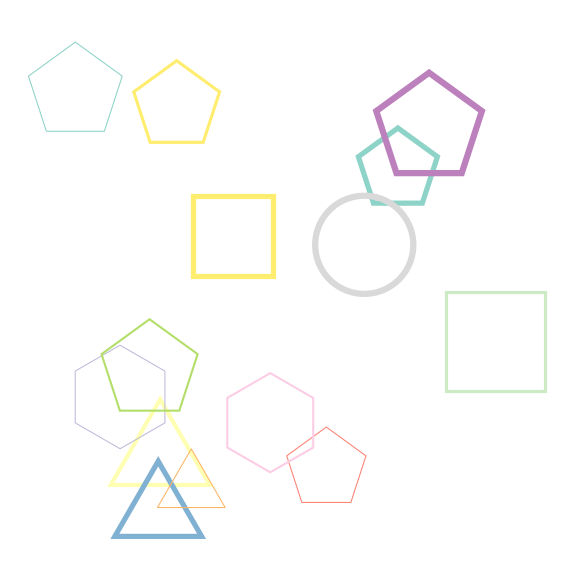[{"shape": "pentagon", "thickness": 2.5, "radius": 0.36, "center": [0.689, 0.706]}, {"shape": "pentagon", "thickness": 0.5, "radius": 0.43, "center": [0.13, 0.841]}, {"shape": "triangle", "thickness": 2, "radius": 0.49, "center": [0.277, 0.209]}, {"shape": "hexagon", "thickness": 0.5, "radius": 0.45, "center": [0.208, 0.312]}, {"shape": "pentagon", "thickness": 0.5, "radius": 0.36, "center": [0.565, 0.187]}, {"shape": "triangle", "thickness": 2.5, "radius": 0.43, "center": [0.274, 0.114]}, {"shape": "triangle", "thickness": 0.5, "radius": 0.34, "center": [0.331, 0.154]}, {"shape": "pentagon", "thickness": 1, "radius": 0.44, "center": [0.259, 0.359]}, {"shape": "hexagon", "thickness": 1, "radius": 0.43, "center": [0.468, 0.267]}, {"shape": "circle", "thickness": 3, "radius": 0.42, "center": [0.631, 0.575]}, {"shape": "pentagon", "thickness": 3, "radius": 0.48, "center": [0.743, 0.777]}, {"shape": "square", "thickness": 1.5, "radius": 0.43, "center": [0.858, 0.408]}, {"shape": "pentagon", "thickness": 1.5, "radius": 0.39, "center": [0.306, 0.816]}, {"shape": "square", "thickness": 2.5, "radius": 0.35, "center": [0.403, 0.591]}]